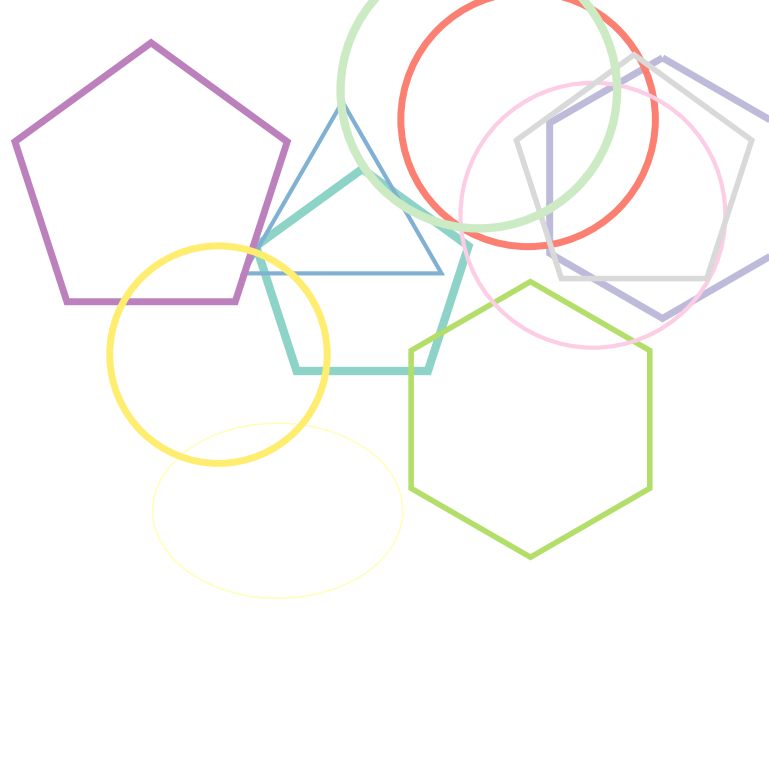[{"shape": "pentagon", "thickness": 3, "radius": 0.73, "center": [0.47, 0.636]}, {"shape": "oval", "thickness": 0.5, "radius": 0.81, "center": [0.361, 0.337]}, {"shape": "hexagon", "thickness": 2.5, "radius": 0.85, "center": [0.86, 0.756]}, {"shape": "circle", "thickness": 2.5, "radius": 0.83, "center": [0.686, 0.845]}, {"shape": "triangle", "thickness": 1.5, "radius": 0.74, "center": [0.445, 0.719]}, {"shape": "hexagon", "thickness": 2, "radius": 0.89, "center": [0.689, 0.455]}, {"shape": "circle", "thickness": 1.5, "radius": 0.86, "center": [0.77, 0.72]}, {"shape": "pentagon", "thickness": 2, "radius": 0.8, "center": [0.823, 0.768]}, {"shape": "pentagon", "thickness": 2.5, "radius": 0.93, "center": [0.196, 0.759]}, {"shape": "circle", "thickness": 3, "radius": 0.9, "center": [0.622, 0.883]}, {"shape": "circle", "thickness": 2.5, "radius": 0.71, "center": [0.284, 0.539]}]